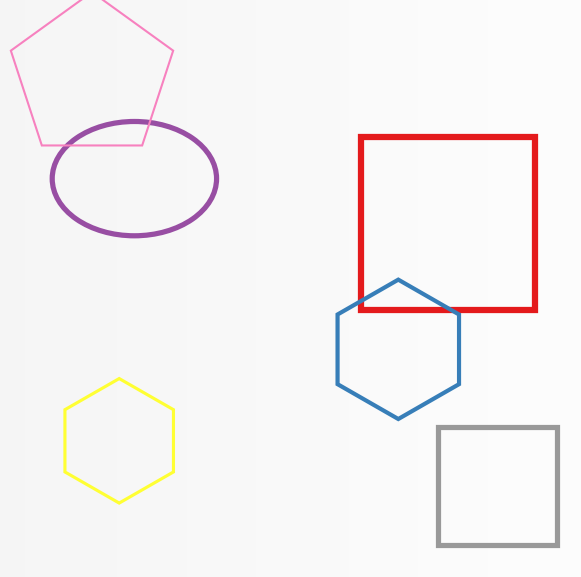[{"shape": "square", "thickness": 3, "radius": 0.75, "center": [0.771, 0.612]}, {"shape": "hexagon", "thickness": 2, "radius": 0.6, "center": [0.685, 0.394]}, {"shape": "oval", "thickness": 2.5, "radius": 0.71, "center": [0.231, 0.69]}, {"shape": "hexagon", "thickness": 1.5, "radius": 0.54, "center": [0.205, 0.236]}, {"shape": "pentagon", "thickness": 1, "radius": 0.73, "center": [0.158, 0.866]}, {"shape": "square", "thickness": 2.5, "radius": 0.51, "center": [0.856, 0.157]}]